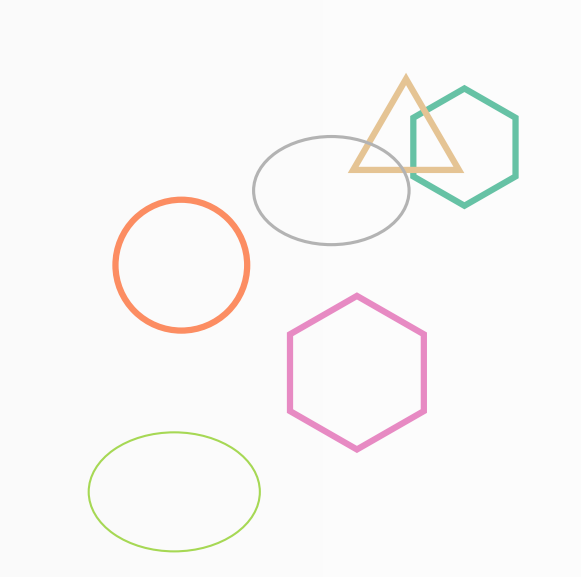[{"shape": "hexagon", "thickness": 3, "radius": 0.51, "center": [0.799, 0.744]}, {"shape": "circle", "thickness": 3, "radius": 0.57, "center": [0.312, 0.54]}, {"shape": "hexagon", "thickness": 3, "radius": 0.66, "center": [0.614, 0.354]}, {"shape": "oval", "thickness": 1, "radius": 0.74, "center": [0.3, 0.147]}, {"shape": "triangle", "thickness": 3, "radius": 0.53, "center": [0.699, 0.757]}, {"shape": "oval", "thickness": 1.5, "radius": 0.67, "center": [0.57, 0.669]}]